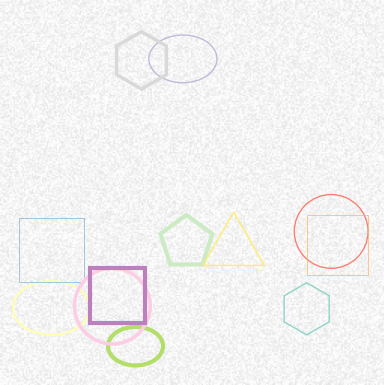[{"shape": "hexagon", "thickness": 1, "radius": 0.34, "center": [0.796, 0.198]}, {"shape": "oval", "thickness": 1.5, "radius": 0.5, "center": [0.133, 0.2]}, {"shape": "oval", "thickness": 1, "radius": 0.44, "center": [0.475, 0.847]}, {"shape": "circle", "thickness": 1, "radius": 0.48, "center": [0.86, 0.399]}, {"shape": "square", "thickness": 0.5, "radius": 0.42, "center": [0.134, 0.351]}, {"shape": "square", "thickness": 0.5, "radius": 0.39, "center": [0.877, 0.364]}, {"shape": "oval", "thickness": 3, "radius": 0.36, "center": [0.352, 0.101]}, {"shape": "circle", "thickness": 2.5, "radius": 0.49, "center": [0.292, 0.205]}, {"shape": "hexagon", "thickness": 2.5, "radius": 0.37, "center": [0.368, 0.843]}, {"shape": "square", "thickness": 3, "radius": 0.36, "center": [0.305, 0.232]}, {"shape": "pentagon", "thickness": 3, "radius": 0.36, "center": [0.484, 0.371]}, {"shape": "triangle", "thickness": 1, "radius": 0.46, "center": [0.607, 0.357]}]